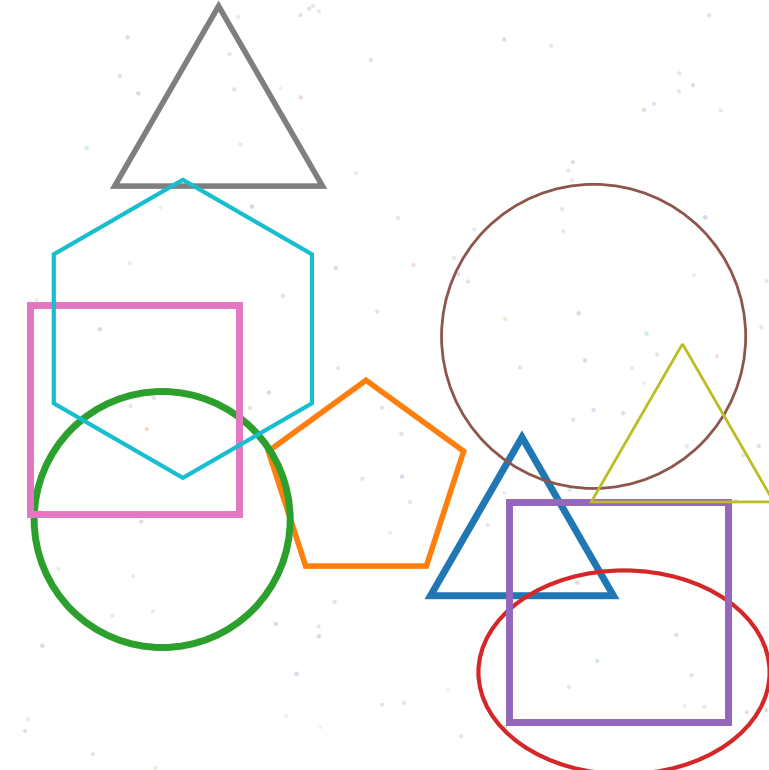[{"shape": "triangle", "thickness": 2.5, "radius": 0.69, "center": [0.678, 0.295]}, {"shape": "pentagon", "thickness": 2, "radius": 0.67, "center": [0.475, 0.373]}, {"shape": "circle", "thickness": 2.5, "radius": 0.83, "center": [0.211, 0.325]}, {"shape": "oval", "thickness": 1.5, "radius": 0.95, "center": [0.81, 0.127]}, {"shape": "square", "thickness": 2.5, "radius": 0.71, "center": [0.803, 0.205]}, {"shape": "circle", "thickness": 1, "radius": 0.99, "center": [0.771, 0.563]}, {"shape": "square", "thickness": 2.5, "radius": 0.68, "center": [0.174, 0.468]}, {"shape": "triangle", "thickness": 2, "radius": 0.78, "center": [0.284, 0.836]}, {"shape": "triangle", "thickness": 1, "radius": 0.68, "center": [0.886, 0.417]}, {"shape": "hexagon", "thickness": 1.5, "radius": 0.97, "center": [0.237, 0.573]}]